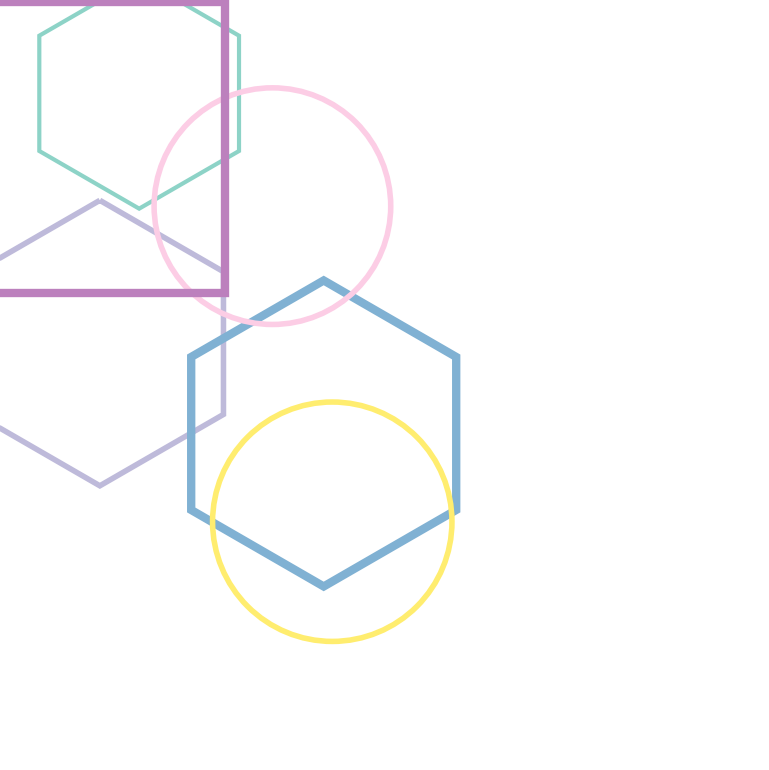[{"shape": "hexagon", "thickness": 1.5, "radius": 0.75, "center": [0.181, 0.879]}, {"shape": "hexagon", "thickness": 2, "radius": 0.93, "center": [0.13, 0.554]}, {"shape": "hexagon", "thickness": 3, "radius": 0.99, "center": [0.42, 0.437]}, {"shape": "circle", "thickness": 2, "radius": 0.77, "center": [0.354, 0.732]}, {"shape": "square", "thickness": 3, "radius": 0.94, "center": [0.104, 0.809]}, {"shape": "circle", "thickness": 2, "radius": 0.78, "center": [0.432, 0.322]}]